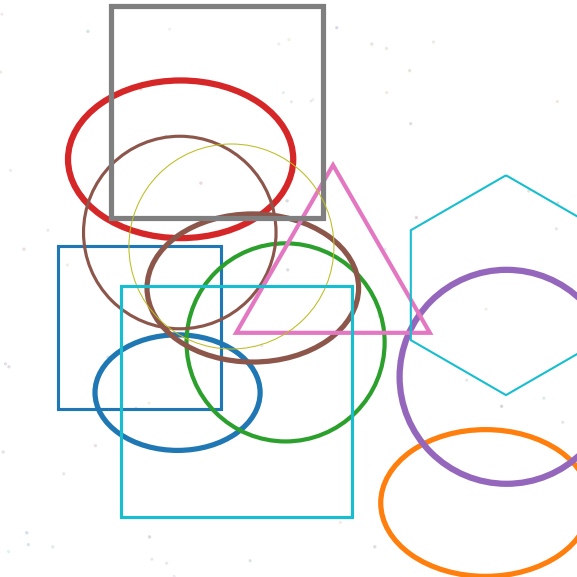[{"shape": "oval", "thickness": 2.5, "radius": 0.71, "center": [0.307, 0.319]}, {"shape": "square", "thickness": 1.5, "radius": 0.7, "center": [0.242, 0.432]}, {"shape": "oval", "thickness": 2.5, "radius": 0.91, "center": [0.841, 0.128]}, {"shape": "circle", "thickness": 2, "radius": 0.86, "center": [0.494, 0.406]}, {"shape": "oval", "thickness": 3, "radius": 0.97, "center": [0.313, 0.723]}, {"shape": "circle", "thickness": 3, "radius": 0.93, "center": [0.877, 0.347]}, {"shape": "circle", "thickness": 1.5, "radius": 0.83, "center": [0.311, 0.597]}, {"shape": "oval", "thickness": 2.5, "radius": 0.92, "center": [0.438, 0.5]}, {"shape": "triangle", "thickness": 2, "radius": 0.97, "center": [0.577, 0.52]}, {"shape": "square", "thickness": 2.5, "radius": 0.92, "center": [0.376, 0.805]}, {"shape": "circle", "thickness": 0.5, "radius": 0.89, "center": [0.401, 0.572]}, {"shape": "square", "thickness": 1.5, "radius": 1.0, "center": [0.41, 0.304]}, {"shape": "hexagon", "thickness": 1, "radius": 0.95, "center": [0.876, 0.505]}]